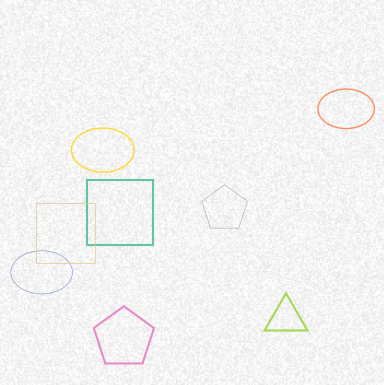[{"shape": "square", "thickness": 1.5, "radius": 0.43, "center": [0.311, 0.448]}, {"shape": "oval", "thickness": 1, "radius": 0.37, "center": [0.899, 0.717]}, {"shape": "oval", "thickness": 0.5, "radius": 0.4, "center": [0.108, 0.293]}, {"shape": "pentagon", "thickness": 1.5, "radius": 0.41, "center": [0.322, 0.122]}, {"shape": "triangle", "thickness": 1.5, "radius": 0.32, "center": [0.743, 0.174]}, {"shape": "oval", "thickness": 1, "radius": 0.41, "center": [0.267, 0.61]}, {"shape": "square", "thickness": 0.5, "radius": 0.39, "center": [0.17, 0.395]}, {"shape": "pentagon", "thickness": 0.5, "radius": 0.31, "center": [0.583, 0.458]}]